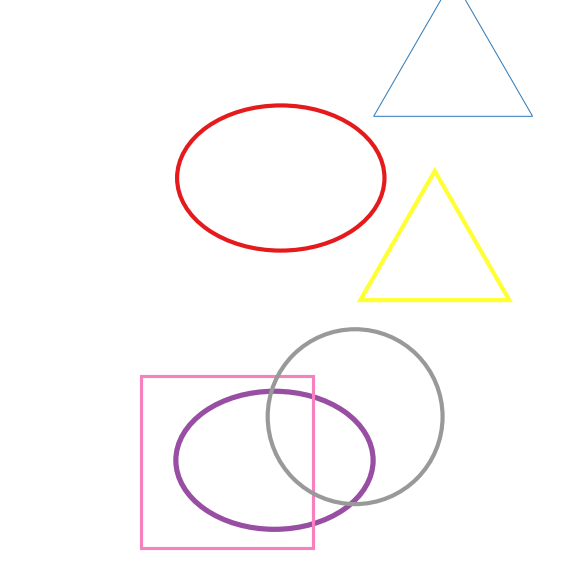[{"shape": "oval", "thickness": 2, "radius": 0.9, "center": [0.486, 0.691]}, {"shape": "triangle", "thickness": 0.5, "radius": 0.79, "center": [0.785, 0.877]}, {"shape": "oval", "thickness": 2.5, "radius": 0.85, "center": [0.475, 0.202]}, {"shape": "triangle", "thickness": 2, "radius": 0.74, "center": [0.753, 0.554]}, {"shape": "square", "thickness": 1.5, "radius": 0.74, "center": [0.393, 0.198]}, {"shape": "circle", "thickness": 2, "radius": 0.76, "center": [0.615, 0.278]}]